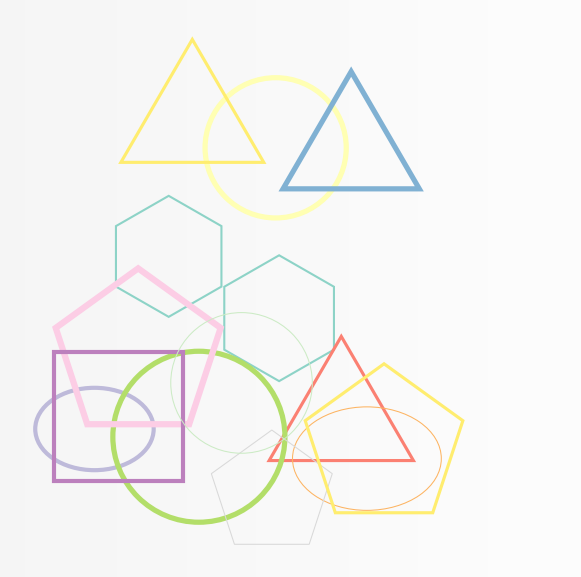[{"shape": "hexagon", "thickness": 1, "radius": 0.52, "center": [0.29, 0.555]}, {"shape": "hexagon", "thickness": 1, "radius": 0.54, "center": [0.48, 0.448]}, {"shape": "circle", "thickness": 2.5, "radius": 0.61, "center": [0.474, 0.743]}, {"shape": "oval", "thickness": 2, "radius": 0.51, "center": [0.163, 0.256]}, {"shape": "triangle", "thickness": 1.5, "radius": 0.72, "center": [0.587, 0.273]}, {"shape": "triangle", "thickness": 2.5, "radius": 0.68, "center": [0.604, 0.74]}, {"shape": "oval", "thickness": 0.5, "radius": 0.64, "center": [0.631, 0.205]}, {"shape": "circle", "thickness": 2.5, "radius": 0.74, "center": [0.342, 0.243]}, {"shape": "pentagon", "thickness": 3, "radius": 0.75, "center": [0.238, 0.385]}, {"shape": "pentagon", "thickness": 0.5, "radius": 0.55, "center": [0.468, 0.145]}, {"shape": "square", "thickness": 2, "radius": 0.56, "center": [0.204, 0.278]}, {"shape": "circle", "thickness": 0.5, "radius": 0.61, "center": [0.416, 0.336]}, {"shape": "triangle", "thickness": 1.5, "radius": 0.71, "center": [0.331, 0.789]}, {"shape": "pentagon", "thickness": 1.5, "radius": 0.71, "center": [0.661, 0.227]}]